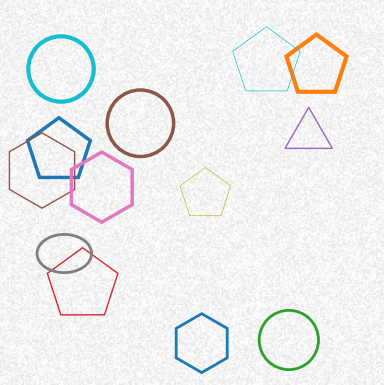[{"shape": "pentagon", "thickness": 2.5, "radius": 0.43, "center": [0.153, 0.608]}, {"shape": "hexagon", "thickness": 2, "radius": 0.38, "center": [0.524, 0.109]}, {"shape": "pentagon", "thickness": 3, "radius": 0.41, "center": [0.822, 0.828]}, {"shape": "circle", "thickness": 2, "radius": 0.39, "center": [0.75, 0.117]}, {"shape": "pentagon", "thickness": 1, "radius": 0.48, "center": [0.215, 0.26]}, {"shape": "triangle", "thickness": 1, "radius": 0.36, "center": [0.802, 0.65]}, {"shape": "hexagon", "thickness": 1, "radius": 0.49, "center": [0.109, 0.557]}, {"shape": "circle", "thickness": 2.5, "radius": 0.43, "center": [0.365, 0.68]}, {"shape": "hexagon", "thickness": 2.5, "radius": 0.46, "center": [0.264, 0.514]}, {"shape": "oval", "thickness": 2, "radius": 0.35, "center": [0.167, 0.341]}, {"shape": "pentagon", "thickness": 0.5, "radius": 0.35, "center": [0.533, 0.496]}, {"shape": "pentagon", "thickness": 0.5, "radius": 0.46, "center": [0.692, 0.838]}, {"shape": "circle", "thickness": 3, "radius": 0.42, "center": [0.158, 0.821]}]